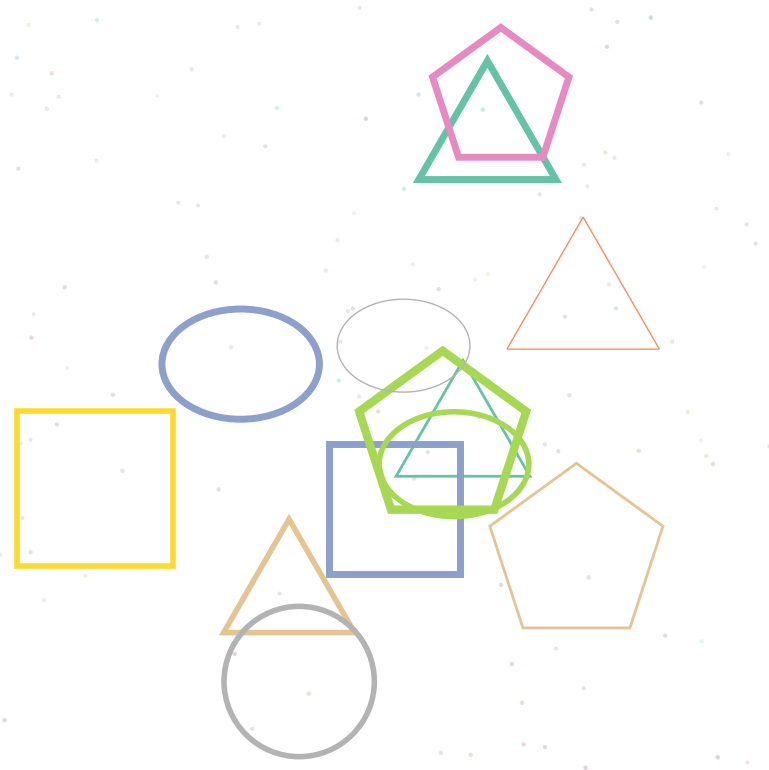[{"shape": "triangle", "thickness": 2.5, "radius": 0.51, "center": [0.633, 0.818]}, {"shape": "triangle", "thickness": 1, "radius": 0.5, "center": [0.601, 0.432]}, {"shape": "triangle", "thickness": 0.5, "radius": 0.57, "center": [0.757, 0.604]}, {"shape": "oval", "thickness": 2.5, "radius": 0.51, "center": [0.313, 0.527]}, {"shape": "square", "thickness": 2.5, "radius": 0.42, "center": [0.512, 0.339]}, {"shape": "pentagon", "thickness": 2.5, "radius": 0.47, "center": [0.65, 0.871]}, {"shape": "pentagon", "thickness": 3, "radius": 0.57, "center": [0.575, 0.43]}, {"shape": "oval", "thickness": 2, "radius": 0.49, "center": [0.59, 0.397]}, {"shape": "square", "thickness": 2, "radius": 0.51, "center": [0.123, 0.366]}, {"shape": "triangle", "thickness": 2, "radius": 0.49, "center": [0.375, 0.228]}, {"shape": "pentagon", "thickness": 1, "radius": 0.59, "center": [0.749, 0.28]}, {"shape": "oval", "thickness": 0.5, "radius": 0.43, "center": [0.524, 0.551]}, {"shape": "circle", "thickness": 2, "radius": 0.49, "center": [0.389, 0.115]}]